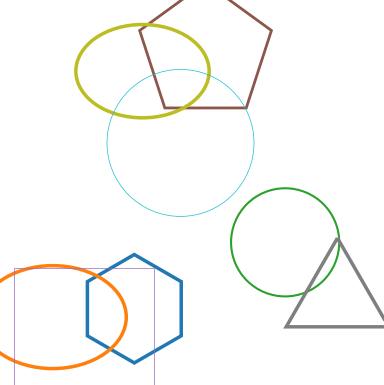[{"shape": "hexagon", "thickness": 2.5, "radius": 0.7, "center": [0.349, 0.198]}, {"shape": "oval", "thickness": 2.5, "radius": 0.95, "center": [0.137, 0.176]}, {"shape": "circle", "thickness": 1.5, "radius": 0.7, "center": [0.741, 0.371]}, {"shape": "square", "thickness": 0.5, "radius": 0.91, "center": [0.219, 0.122]}, {"shape": "pentagon", "thickness": 2, "radius": 0.9, "center": [0.534, 0.865]}, {"shape": "triangle", "thickness": 2.5, "radius": 0.77, "center": [0.876, 0.228]}, {"shape": "oval", "thickness": 2.5, "radius": 0.87, "center": [0.37, 0.815]}, {"shape": "circle", "thickness": 0.5, "radius": 0.95, "center": [0.469, 0.629]}]